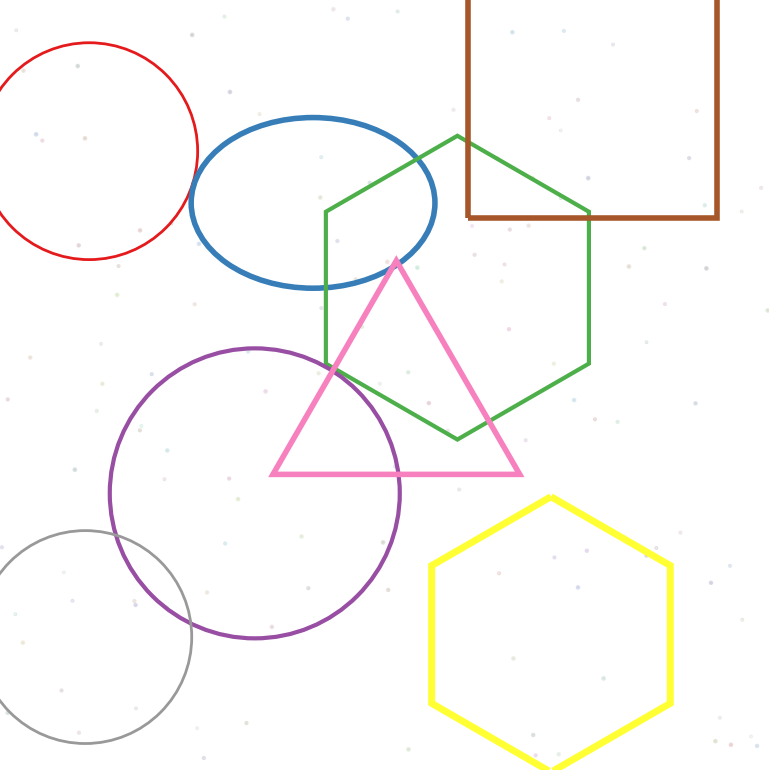[{"shape": "circle", "thickness": 1, "radius": 0.7, "center": [0.116, 0.804]}, {"shape": "oval", "thickness": 2, "radius": 0.79, "center": [0.407, 0.737]}, {"shape": "hexagon", "thickness": 1.5, "radius": 0.99, "center": [0.594, 0.626]}, {"shape": "circle", "thickness": 1.5, "radius": 0.94, "center": [0.331, 0.359]}, {"shape": "hexagon", "thickness": 2.5, "radius": 0.89, "center": [0.716, 0.176]}, {"shape": "square", "thickness": 2, "radius": 0.81, "center": [0.77, 0.878]}, {"shape": "triangle", "thickness": 2, "radius": 0.93, "center": [0.515, 0.476]}, {"shape": "circle", "thickness": 1, "radius": 0.69, "center": [0.111, 0.173]}]